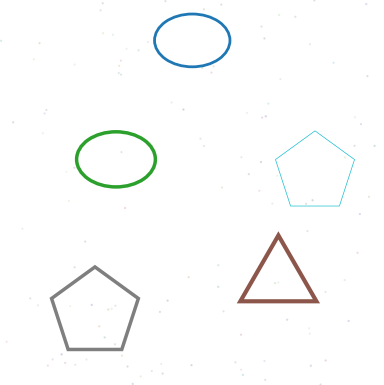[{"shape": "oval", "thickness": 2, "radius": 0.49, "center": [0.499, 0.895]}, {"shape": "oval", "thickness": 2.5, "radius": 0.51, "center": [0.301, 0.586]}, {"shape": "triangle", "thickness": 3, "radius": 0.57, "center": [0.723, 0.274]}, {"shape": "pentagon", "thickness": 2.5, "radius": 0.59, "center": [0.247, 0.188]}, {"shape": "pentagon", "thickness": 0.5, "radius": 0.54, "center": [0.818, 0.552]}]